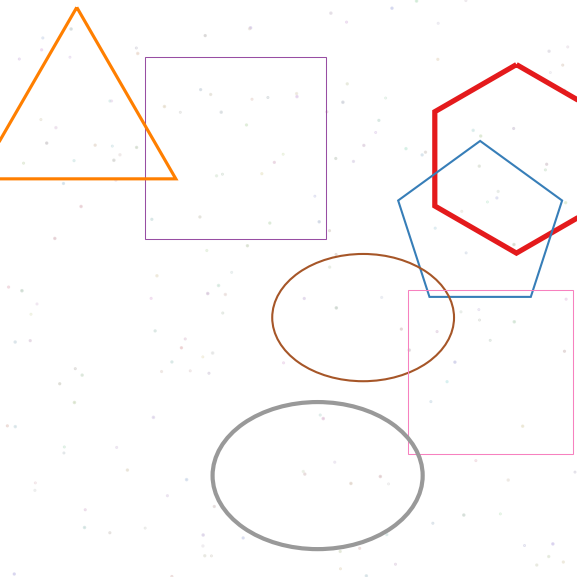[{"shape": "hexagon", "thickness": 2.5, "radius": 0.82, "center": [0.894, 0.724]}, {"shape": "pentagon", "thickness": 1, "radius": 0.75, "center": [0.831, 0.606]}, {"shape": "square", "thickness": 0.5, "radius": 0.79, "center": [0.408, 0.742]}, {"shape": "triangle", "thickness": 1.5, "radius": 0.99, "center": [0.133, 0.788]}, {"shape": "oval", "thickness": 1, "radius": 0.79, "center": [0.629, 0.449]}, {"shape": "square", "thickness": 0.5, "radius": 0.71, "center": [0.849, 0.355]}, {"shape": "oval", "thickness": 2, "radius": 0.91, "center": [0.55, 0.176]}]